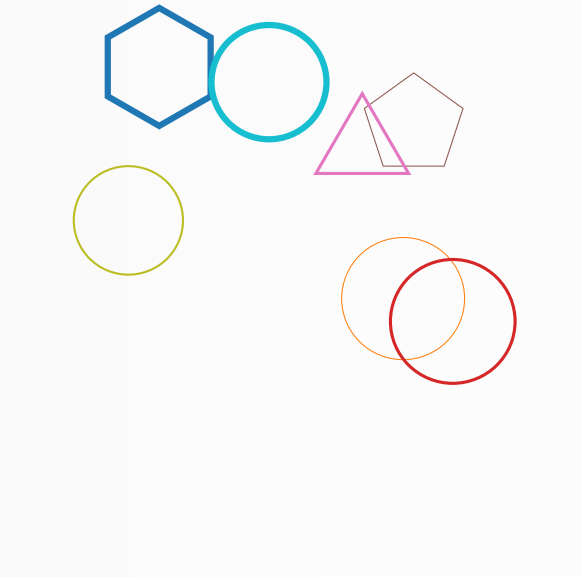[{"shape": "hexagon", "thickness": 3, "radius": 0.51, "center": [0.274, 0.883]}, {"shape": "circle", "thickness": 0.5, "radius": 0.53, "center": [0.694, 0.482]}, {"shape": "circle", "thickness": 1.5, "radius": 0.54, "center": [0.779, 0.443]}, {"shape": "pentagon", "thickness": 0.5, "radius": 0.45, "center": [0.712, 0.784]}, {"shape": "triangle", "thickness": 1.5, "radius": 0.46, "center": [0.623, 0.745]}, {"shape": "circle", "thickness": 1, "radius": 0.47, "center": [0.221, 0.617]}, {"shape": "circle", "thickness": 3, "radius": 0.49, "center": [0.463, 0.857]}]